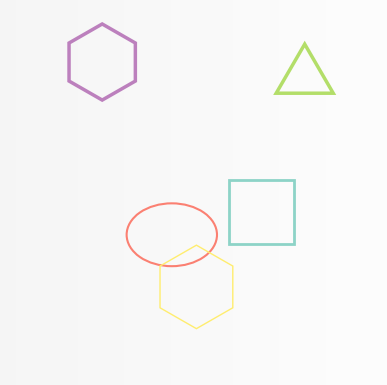[{"shape": "square", "thickness": 2, "radius": 0.42, "center": [0.676, 0.449]}, {"shape": "oval", "thickness": 1.5, "radius": 0.58, "center": [0.443, 0.39]}, {"shape": "triangle", "thickness": 2.5, "radius": 0.42, "center": [0.786, 0.8]}, {"shape": "hexagon", "thickness": 2.5, "radius": 0.49, "center": [0.264, 0.839]}, {"shape": "hexagon", "thickness": 1, "radius": 0.54, "center": [0.507, 0.255]}]